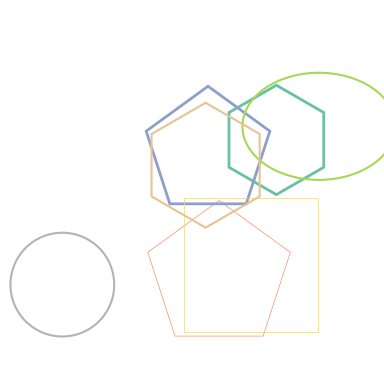[{"shape": "hexagon", "thickness": 2, "radius": 0.71, "center": [0.718, 0.637]}, {"shape": "pentagon", "thickness": 0.5, "radius": 0.97, "center": [0.569, 0.284]}, {"shape": "pentagon", "thickness": 2, "radius": 0.84, "center": [0.54, 0.607]}, {"shape": "oval", "thickness": 1.5, "radius": 0.99, "center": [0.828, 0.672]}, {"shape": "square", "thickness": 0.5, "radius": 0.87, "center": [0.652, 0.311]}, {"shape": "hexagon", "thickness": 1.5, "radius": 0.81, "center": [0.534, 0.571]}, {"shape": "circle", "thickness": 1.5, "radius": 0.67, "center": [0.162, 0.261]}]